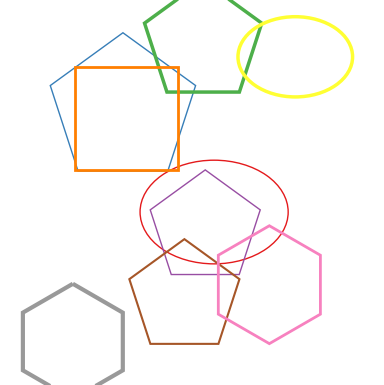[{"shape": "oval", "thickness": 1, "radius": 0.96, "center": [0.556, 0.449]}, {"shape": "pentagon", "thickness": 1, "radius": 0.99, "center": [0.319, 0.716]}, {"shape": "pentagon", "thickness": 2.5, "radius": 0.8, "center": [0.528, 0.89]}, {"shape": "pentagon", "thickness": 1, "radius": 0.75, "center": [0.533, 0.408]}, {"shape": "square", "thickness": 2, "radius": 0.67, "center": [0.328, 0.693]}, {"shape": "oval", "thickness": 2.5, "radius": 0.74, "center": [0.767, 0.852]}, {"shape": "pentagon", "thickness": 1.5, "radius": 0.75, "center": [0.479, 0.228]}, {"shape": "hexagon", "thickness": 2, "radius": 0.77, "center": [0.7, 0.261]}, {"shape": "hexagon", "thickness": 3, "radius": 0.75, "center": [0.189, 0.113]}]